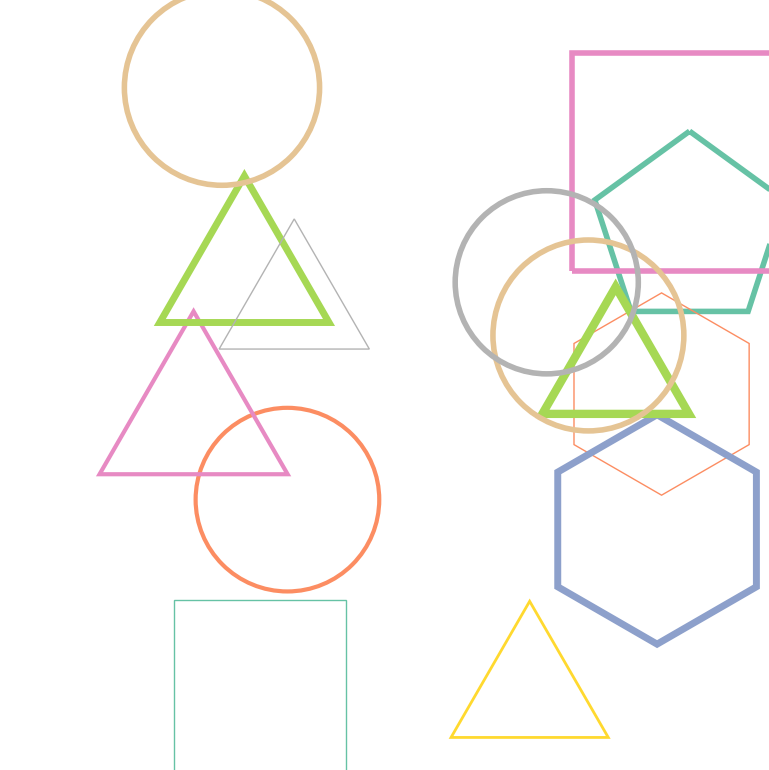[{"shape": "pentagon", "thickness": 2, "radius": 0.65, "center": [0.896, 0.7]}, {"shape": "square", "thickness": 0.5, "radius": 0.56, "center": [0.338, 0.109]}, {"shape": "circle", "thickness": 1.5, "radius": 0.6, "center": [0.373, 0.351]}, {"shape": "hexagon", "thickness": 0.5, "radius": 0.66, "center": [0.859, 0.488]}, {"shape": "hexagon", "thickness": 2.5, "radius": 0.74, "center": [0.853, 0.312]}, {"shape": "square", "thickness": 2, "radius": 0.71, "center": [0.885, 0.79]}, {"shape": "triangle", "thickness": 1.5, "radius": 0.71, "center": [0.251, 0.455]}, {"shape": "triangle", "thickness": 2.5, "radius": 0.63, "center": [0.317, 0.645]}, {"shape": "triangle", "thickness": 3, "radius": 0.55, "center": [0.8, 0.517]}, {"shape": "triangle", "thickness": 1, "radius": 0.59, "center": [0.688, 0.101]}, {"shape": "circle", "thickness": 2, "radius": 0.62, "center": [0.764, 0.564]}, {"shape": "circle", "thickness": 2, "radius": 0.63, "center": [0.288, 0.886]}, {"shape": "triangle", "thickness": 0.5, "radius": 0.56, "center": [0.382, 0.603]}, {"shape": "circle", "thickness": 2, "radius": 0.59, "center": [0.71, 0.633]}]